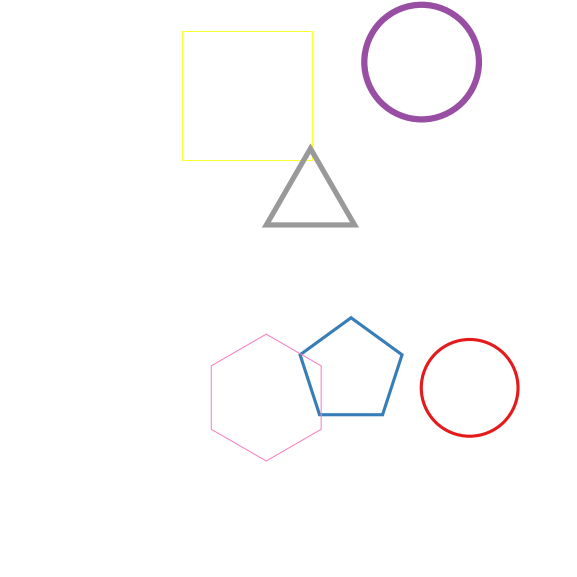[{"shape": "circle", "thickness": 1.5, "radius": 0.42, "center": [0.813, 0.328]}, {"shape": "pentagon", "thickness": 1.5, "radius": 0.46, "center": [0.608, 0.356]}, {"shape": "circle", "thickness": 3, "radius": 0.5, "center": [0.73, 0.892]}, {"shape": "square", "thickness": 0.5, "radius": 0.56, "center": [0.428, 0.834]}, {"shape": "hexagon", "thickness": 0.5, "radius": 0.55, "center": [0.461, 0.311]}, {"shape": "triangle", "thickness": 2.5, "radius": 0.44, "center": [0.538, 0.654]}]